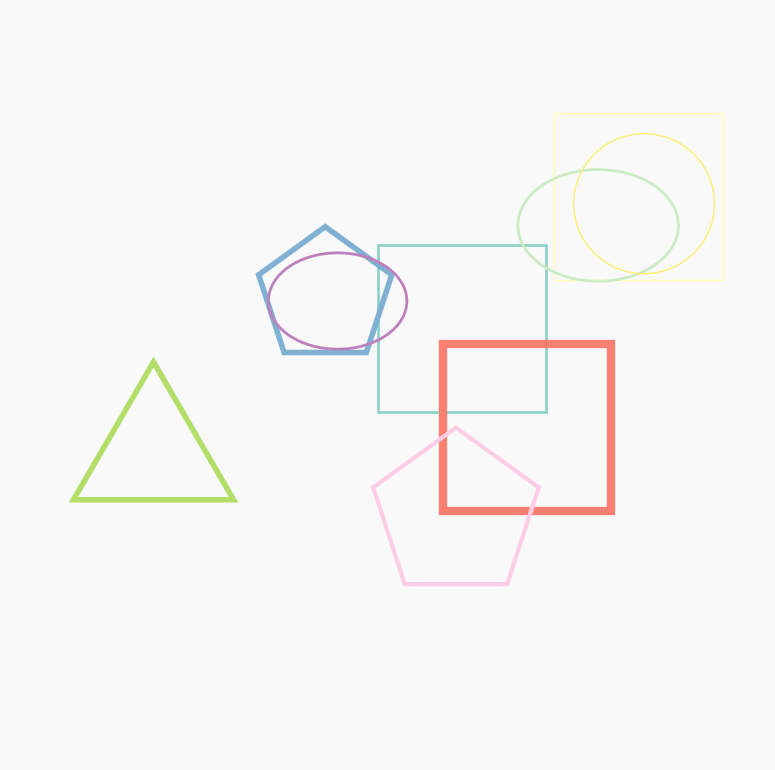[{"shape": "square", "thickness": 1, "radius": 0.54, "center": [0.596, 0.573]}, {"shape": "square", "thickness": 0.5, "radius": 0.54, "center": [0.824, 0.745]}, {"shape": "square", "thickness": 3, "radius": 0.54, "center": [0.681, 0.445]}, {"shape": "pentagon", "thickness": 2, "radius": 0.45, "center": [0.42, 0.615]}, {"shape": "triangle", "thickness": 2, "radius": 0.6, "center": [0.198, 0.411]}, {"shape": "pentagon", "thickness": 1.5, "radius": 0.56, "center": [0.588, 0.332]}, {"shape": "oval", "thickness": 1, "radius": 0.45, "center": [0.436, 0.609]}, {"shape": "oval", "thickness": 1, "radius": 0.52, "center": [0.772, 0.707]}, {"shape": "circle", "thickness": 0.5, "radius": 0.45, "center": [0.831, 0.735]}]